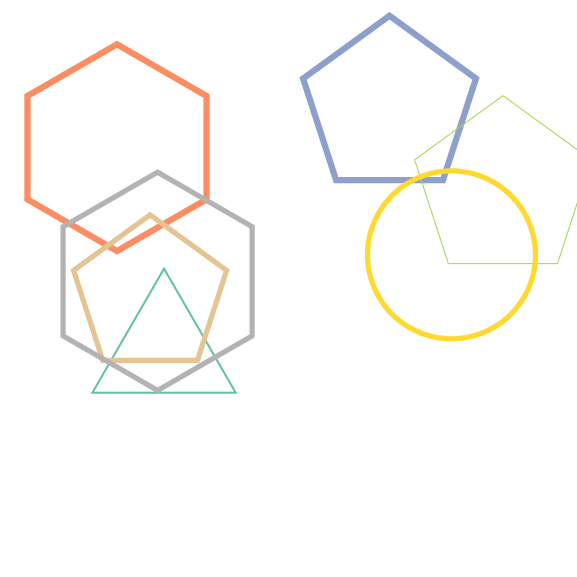[{"shape": "triangle", "thickness": 1, "radius": 0.72, "center": [0.284, 0.391]}, {"shape": "hexagon", "thickness": 3, "radius": 0.9, "center": [0.203, 0.743]}, {"shape": "pentagon", "thickness": 3, "radius": 0.79, "center": [0.675, 0.815]}, {"shape": "pentagon", "thickness": 0.5, "radius": 0.8, "center": [0.871, 0.673]}, {"shape": "circle", "thickness": 2.5, "radius": 0.73, "center": [0.782, 0.558]}, {"shape": "pentagon", "thickness": 2.5, "radius": 0.7, "center": [0.26, 0.488]}, {"shape": "hexagon", "thickness": 2.5, "radius": 0.94, "center": [0.273, 0.512]}]